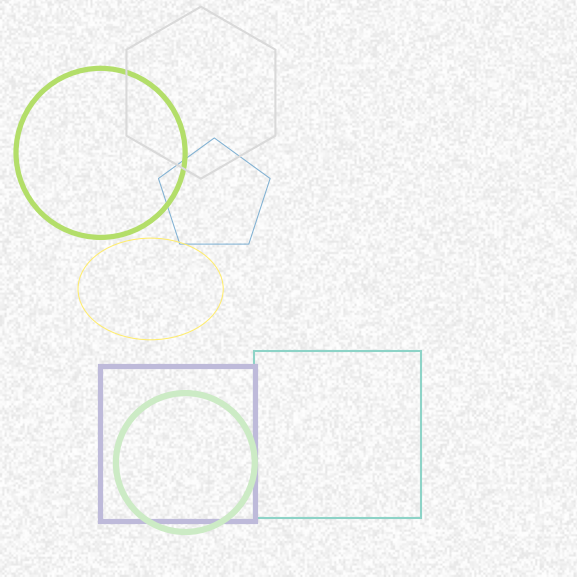[{"shape": "square", "thickness": 1, "radius": 0.72, "center": [0.584, 0.247]}, {"shape": "square", "thickness": 2.5, "radius": 0.67, "center": [0.307, 0.232]}, {"shape": "pentagon", "thickness": 0.5, "radius": 0.51, "center": [0.371, 0.659]}, {"shape": "circle", "thickness": 2.5, "radius": 0.73, "center": [0.174, 0.734]}, {"shape": "hexagon", "thickness": 1, "radius": 0.74, "center": [0.348, 0.839]}, {"shape": "circle", "thickness": 3, "radius": 0.6, "center": [0.321, 0.198]}, {"shape": "oval", "thickness": 0.5, "radius": 0.63, "center": [0.261, 0.499]}]